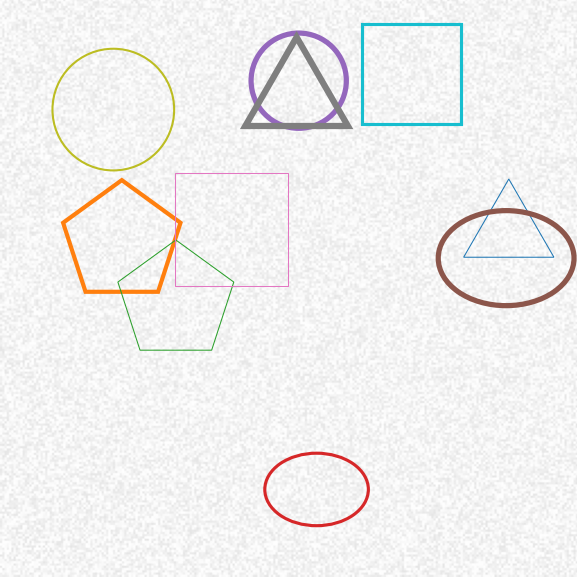[{"shape": "triangle", "thickness": 0.5, "radius": 0.45, "center": [0.881, 0.599]}, {"shape": "pentagon", "thickness": 2, "radius": 0.53, "center": [0.211, 0.58]}, {"shape": "pentagon", "thickness": 0.5, "radius": 0.53, "center": [0.304, 0.478]}, {"shape": "oval", "thickness": 1.5, "radius": 0.45, "center": [0.548, 0.152]}, {"shape": "circle", "thickness": 2.5, "radius": 0.41, "center": [0.517, 0.859]}, {"shape": "oval", "thickness": 2.5, "radius": 0.59, "center": [0.876, 0.552]}, {"shape": "square", "thickness": 0.5, "radius": 0.49, "center": [0.4, 0.602]}, {"shape": "triangle", "thickness": 3, "radius": 0.51, "center": [0.514, 0.832]}, {"shape": "circle", "thickness": 1, "radius": 0.53, "center": [0.196, 0.809]}, {"shape": "square", "thickness": 1.5, "radius": 0.43, "center": [0.713, 0.871]}]